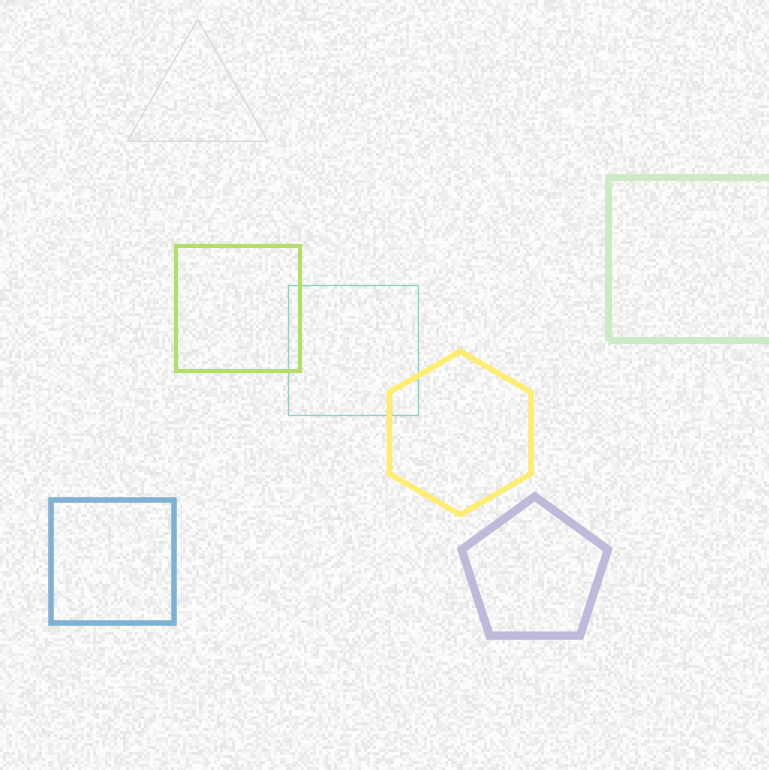[{"shape": "square", "thickness": 0.5, "radius": 0.42, "center": [0.458, 0.545]}, {"shape": "pentagon", "thickness": 3, "radius": 0.5, "center": [0.695, 0.255]}, {"shape": "square", "thickness": 2, "radius": 0.4, "center": [0.146, 0.271]}, {"shape": "square", "thickness": 1.5, "radius": 0.41, "center": [0.309, 0.599]}, {"shape": "triangle", "thickness": 0.5, "radius": 0.53, "center": [0.257, 0.869]}, {"shape": "square", "thickness": 2.5, "radius": 0.53, "center": [0.895, 0.665]}, {"shape": "hexagon", "thickness": 2, "radius": 0.53, "center": [0.598, 0.438]}]